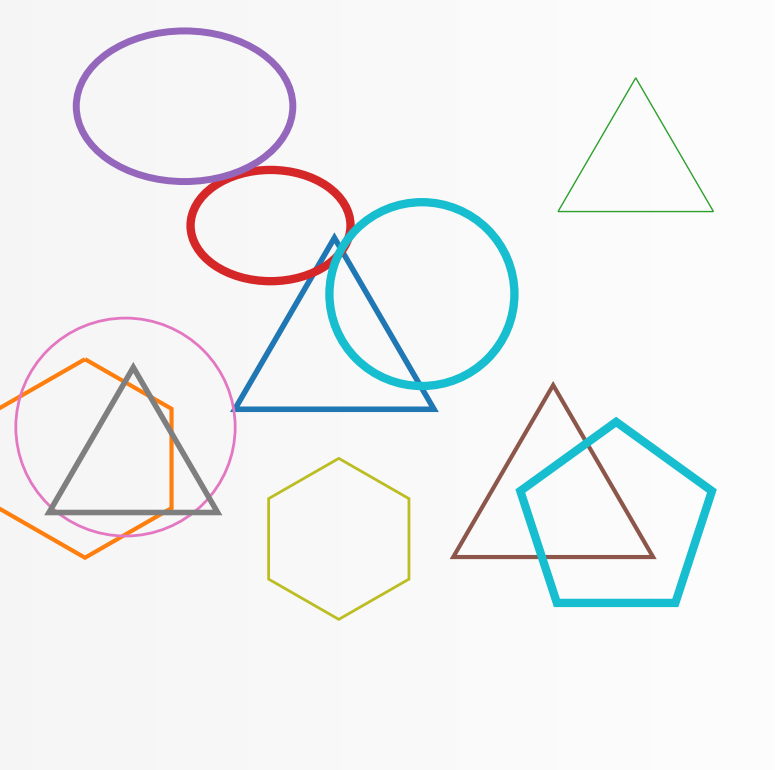[{"shape": "triangle", "thickness": 2, "radius": 0.74, "center": [0.432, 0.543]}, {"shape": "hexagon", "thickness": 1.5, "radius": 0.64, "center": [0.11, 0.405]}, {"shape": "triangle", "thickness": 0.5, "radius": 0.58, "center": [0.82, 0.783]}, {"shape": "oval", "thickness": 3, "radius": 0.52, "center": [0.349, 0.707]}, {"shape": "oval", "thickness": 2.5, "radius": 0.7, "center": [0.238, 0.862]}, {"shape": "triangle", "thickness": 1.5, "radius": 0.74, "center": [0.714, 0.351]}, {"shape": "circle", "thickness": 1, "radius": 0.71, "center": [0.162, 0.445]}, {"shape": "triangle", "thickness": 2, "radius": 0.63, "center": [0.172, 0.397]}, {"shape": "hexagon", "thickness": 1, "radius": 0.52, "center": [0.437, 0.3]}, {"shape": "pentagon", "thickness": 3, "radius": 0.65, "center": [0.795, 0.322]}, {"shape": "circle", "thickness": 3, "radius": 0.6, "center": [0.544, 0.618]}]